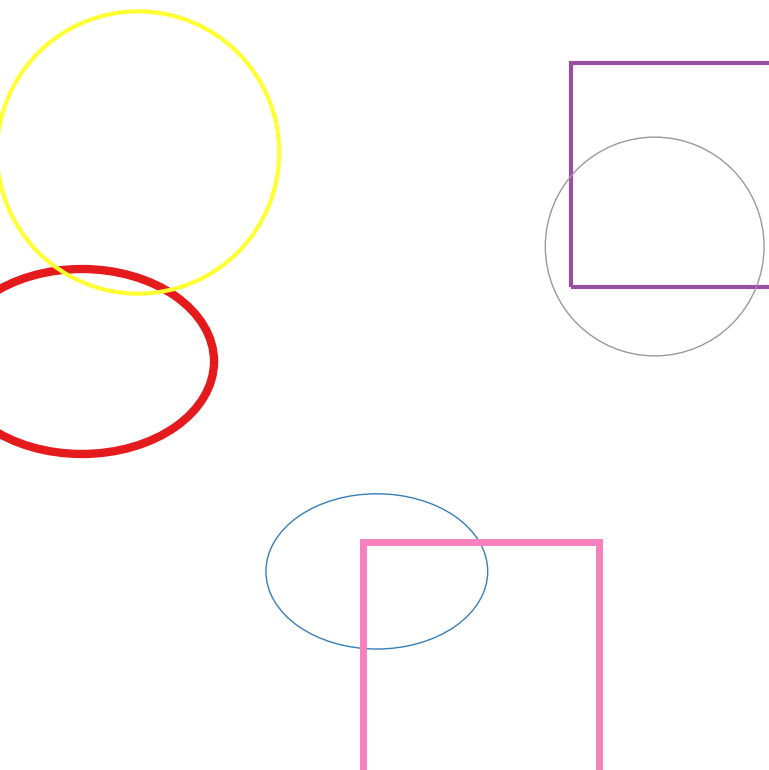[{"shape": "oval", "thickness": 3, "radius": 0.86, "center": [0.106, 0.531]}, {"shape": "oval", "thickness": 0.5, "radius": 0.72, "center": [0.489, 0.258]}, {"shape": "square", "thickness": 1.5, "radius": 0.73, "center": [0.887, 0.773]}, {"shape": "circle", "thickness": 1.5, "radius": 0.92, "center": [0.179, 0.802]}, {"shape": "square", "thickness": 2.5, "radius": 0.76, "center": [0.624, 0.144]}, {"shape": "circle", "thickness": 0.5, "radius": 0.71, "center": [0.85, 0.68]}]